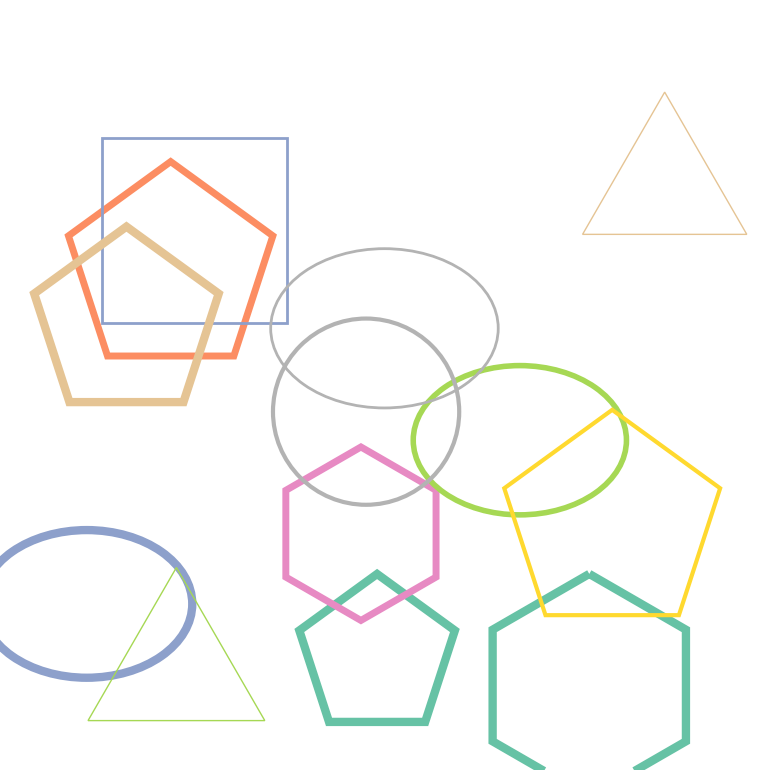[{"shape": "hexagon", "thickness": 3, "radius": 0.72, "center": [0.765, 0.11]}, {"shape": "pentagon", "thickness": 3, "radius": 0.53, "center": [0.49, 0.148]}, {"shape": "pentagon", "thickness": 2.5, "radius": 0.7, "center": [0.222, 0.651]}, {"shape": "square", "thickness": 1, "radius": 0.6, "center": [0.252, 0.7]}, {"shape": "oval", "thickness": 3, "radius": 0.68, "center": [0.113, 0.216]}, {"shape": "hexagon", "thickness": 2.5, "radius": 0.56, "center": [0.469, 0.307]}, {"shape": "oval", "thickness": 2, "radius": 0.69, "center": [0.675, 0.428]}, {"shape": "triangle", "thickness": 0.5, "radius": 0.66, "center": [0.229, 0.13]}, {"shape": "pentagon", "thickness": 1.5, "radius": 0.74, "center": [0.795, 0.32]}, {"shape": "triangle", "thickness": 0.5, "radius": 0.62, "center": [0.863, 0.757]}, {"shape": "pentagon", "thickness": 3, "radius": 0.63, "center": [0.164, 0.58]}, {"shape": "oval", "thickness": 1, "radius": 0.74, "center": [0.499, 0.574]}, {"shape": "circle", "thickness": 1.5, "radius": 0.6, "center": [0.475, 0.465]}]